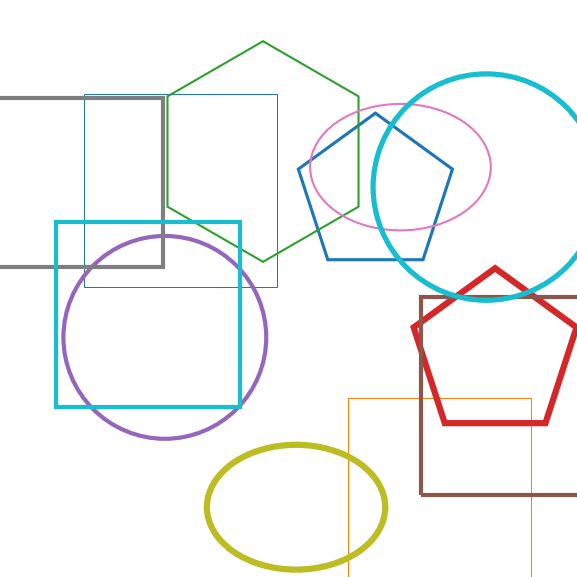[{"shape": "square", "thickness": 0.5, "radius": 0.84, "center": [0.312, 0.67]}, {"shape": "pentagon", "thickness": 1.5, "radius": 0.7, "center": [0.65, 0.663]}, {"shape": "square", "thickness": 0.5, "radius": 0.79, "center": [0.761, 0.152]}, {"shape": "hexagon", "thickness": 1, "radius": 0.95, "center": [0.455, 0.737]}, {"shape": "pentagon", "thickness": 3, "radius": 0.74, "center": [0.857, 0.386]}, {"shape": "circle", "thickness": 2, "radius": 0.88, "center": [0.285, 0.415]}, {"shape": "square", "thickness": 2, "radius": 0.86, "center": [0.9, 0.314]}, {"shape": "oval", "thickness": 1, "radius": 0.78, "center": [0.693, 0.71]}, {"shape": "square", "thickness": 2, "radius": 0.73, "center": [0.135, 0.683]}, {"shape": "oval", "thickness": 3, "radius": 0.77, "center": [0.513, 0.121]}, {"shape": "circle", "thickness": 2.5, "radius": 0.98, "center": [0.842, 0.675]}, {"shape": "square", "thickness": 2, "radius": 0.8, "center": [0.257, 0.454]}]